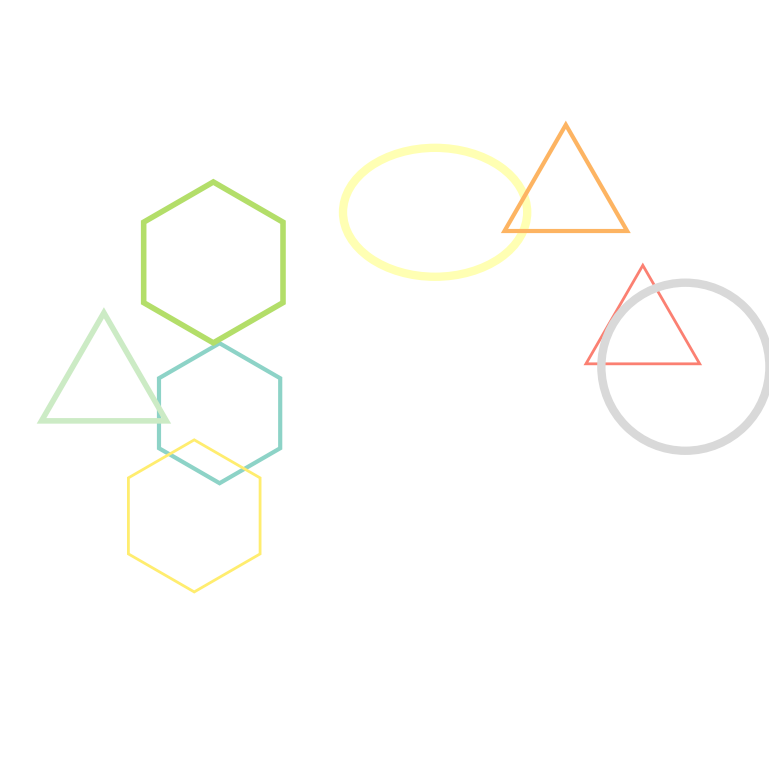[{"shape": "hexagon", "thickness": 1.5, "radius": 0.45, "center": [0.285, 0.463]}, {"shape": "oval", "thickness": 3, "radius": 0.6, "center": [0.565, 0.724]}, {"shape": "triangle", "thickness": 1, "radius": 0.43, "center": [0.835, 0.57]}, {"shape": "triangle", "thickness": 1.5, "radius": 0.46, "center": [0.735, 0.746]}, {"shape": "hexagon", "thickness": 2, "radius": 0.52, "center": [0.277, 0.659]}, {"shape": "circle", "thickness": 3, "radius": 0.55, "center": [0.89, 0.524]}, {"shape": "triangle", "thickness": 2, "radius": 0.47, "center": [0.135, 0.5]}, {"shape": "hexagon", "thickness": 1, "radius": 0.49, "center": [0.252, 0.33]}]